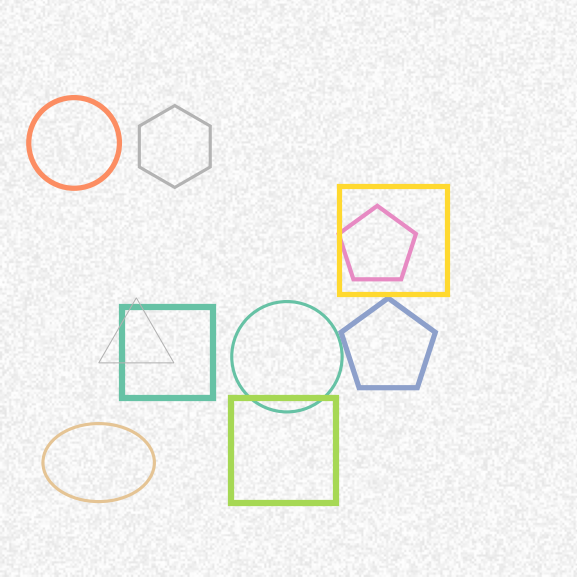[{"shape": "circle", "thickness": 1.5, "radius": 0.48, "center": [0.497, 0.381]}, {"shape": "square", "thickness": 3, "radius": 0.39, "center": [0.29, 0.388]}, {"shape": "circle", "thickness": 2.5, "radius": 0.39, "center": [0.128, 0.752]}, {"shape": "pentagon", "thickness": 2.5, "radius": 0.43, "center": [0.672, 0.397]}, {"shape": "pentagon", "thickness": 2, "radius": 0.35, "center": [0.653, 0.572]}, {"shape": "square", "thickness": 3, "radius": 0.45, "center": [0.491, 0.219]}, {"shape": "square", "thickness": 2.5, "radius": 0.47, "center": [0.681, 0.583]}, {"shape": "oval", "thickness": 1.5, "radius": 0.48, "center": [0.171, 0.198]}, {"shape": "triangle", "thickness": 0.5, "radius": 0.38, "center": [0.236, 0.408]}, {"shape": "hexagon", "thickness": 1.5, "radius": 0.35, "center": [0.303, 0.745]}]